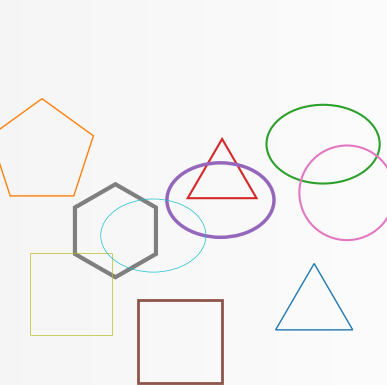[{"shape": "triangle", "thickness": 1, "radius": 0.57, "center": [0.811, 0.201]}, {"shape": "pentagon", "thickness": 1, "radius": 0.7, "center": [0.108, 0.604]}, {"shape": "oval", "thickness": 1.5, "radius": 0.73, "center": [0.834, 0.626]}, {"shape": "triangle", "thickness": 1.5, "radius": 0.51, "center": [0.573, 0.537]}, {"shape": "oval", "thickness": 2.5, "radius": 0.69, "center": [0.569, 0.48]}, {"shape": "square", "thickness": 2, "radius": 0.54, "center": [0.465, 0.113]}, {"shape": "circle", "thickness": 1.5, "radius": 0.61, "center": [0.895, 0.499]}, {"shape": "hexagon", "thickness": 3, "radius": 0.6, "center": [0.298, 0.401]}, {"shape": "square", "thickness": 0.5, "radius": 0.53, "center": [0.182, 0.236]}, {"shape": "oval", "thickness": 0.5, "radius": 0.68, "center": [0.396, 0.388]}]